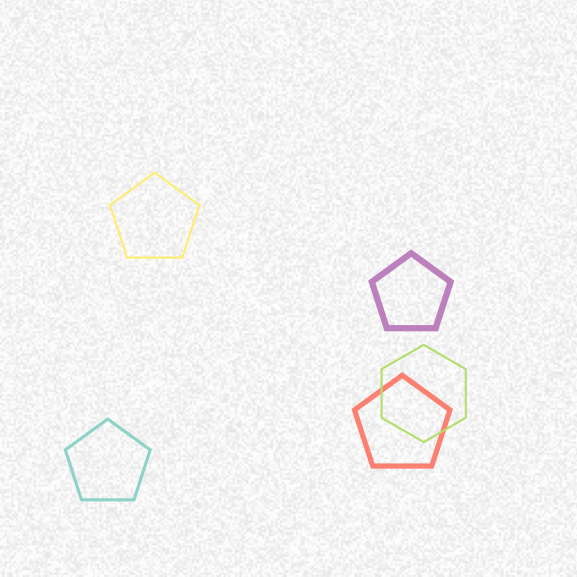[{"shape": "pentagon", "thickness": 1.5, "radius": 0.39, "center": [0.187, 0.196]}, {"shape": "pentagon", "thickness": 2.5, "radius": 0.43, "center": [0.696, 0.262]}, {"shape": "hexagon", "thickness": 1, "radius": 0.42, "center": [0.734, 0.318]}, {"shape": "pentagon", "thickness": 3, "radius": 0.36, "center": [0.712, 0.489]}, {"shape": "pentagon", "thickness": 1, "radius": 0.41, "center": [0.268, 0.619]}]